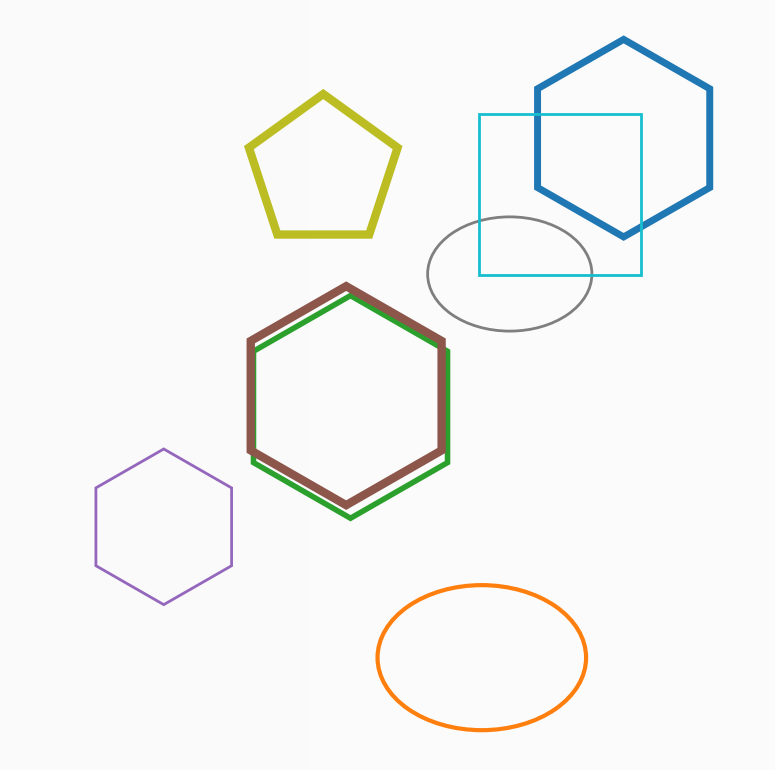[{"shape": "hexagon", "thickness": 2.5, "radius": 0.64, "center": [0.805, 0.821]}, {"shape": "oval", "thickness": 1.5, "radius": 0.67, "center": [0.622, 0.146]}, {"shape": "hexagon", "thickness": 2, "radius": 0.72, "center": [0.452, 0.472]}, {"shape": "hexagon", "thickness": 1, "radius": 0.51, "center": [0.211, 0.316]}, {"shape": "hexagon", "thickness": 3, "radius": 0.71, "center": [0.447, 0.486]}, {"shape": "oval", "thickness": 1, "radius": 0.53, "center": [0.658, 0.644]}, {"shape": "pentagon", "thickness": 3, "radius": 0.5, "center": [0.417, 0.777]}, {"shape": "square", "thickness": 1, "radius": 0.52, "center": [0.723, 0.747]}]